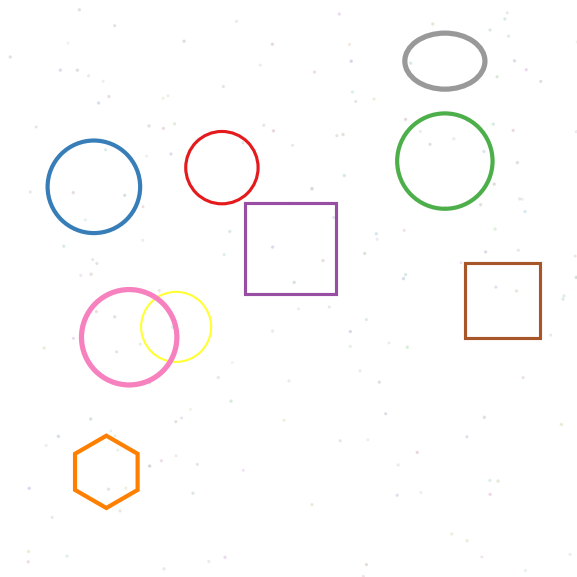[{"shape": "circle", "thickness": 1.5, "radius": 0.31, "center": [0.384, 0.709]}, {"shape": "circle", "thickness": 2, "radius": 0.4, "center": [0.163, 0.676]}, {"shape": "circle", "thickness": 2, "radius": 0.41, "center": [0.77, 0.72]}, {"shape": "square", "thickness": 1.5, "radius": 0.4, "center": [0.503, 0.569]}, {"shape": "hexagon", "thickness": 2, "radius": 0.31, "center": [0.184, 0.182]}, {"shape": "circle", "thickness": 1, "radius": 0.3, "center": [0.305, 0.433]}, {"shape": "square", "thickness": 1.5, "radius": 0.33, "center": [0.87, 0.479]}, {"shape": "circle", "thickness": 2.5, "radius": 0.41, "center": [0.224, 0.415]}, {"shape": "oval", "thickness": 2.5, "radius": 0.35, "center": [0.77, 0.893]}]